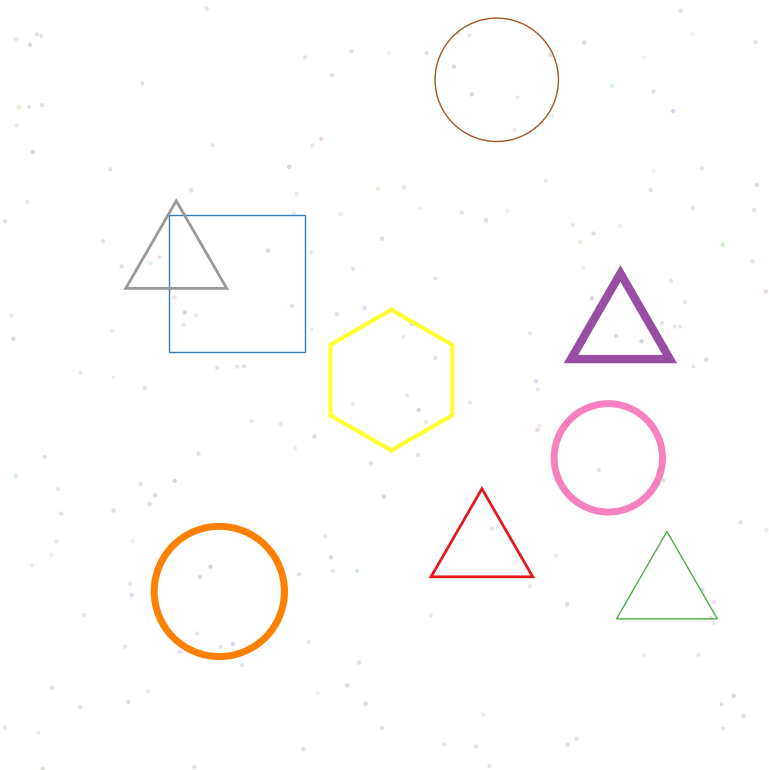[{"shape": "triangle", "thickness": 1, "radius": 0.38, "center": [0.626, 0.289]}, {"shape": "square", "thickness": 0.5, "radius": 0.44, "center": [0.308, 0.632]}, {"shape": "triangle", "thickness": 0.5, "radius": 0.38, "center": [0.866, 0.234]}, {"shape": "triangle", "thickness": 3, "radius": 0.37, "center": [0.806, 0.571]}, {"shape": "circle", "thickness": 2.5, "radius": 0.42, "center": [0.285, 0.232]}, {"shape": "hexagon", "thickness": 1.5, "radius": 0.46, "center": [0.508, 0.506]}, {"shape": "circle", "thickness": 0.5, "radius": 0.4, "center": [0.645, 0.896]}, {"shape": "circle", "thickness": 2.5, "radius": 0.35, "center": [0.79, 0.405]}, {"shape": "triangle", "thickness": 1, "radius": 0.38, "center": [0.229, 0.663]}]